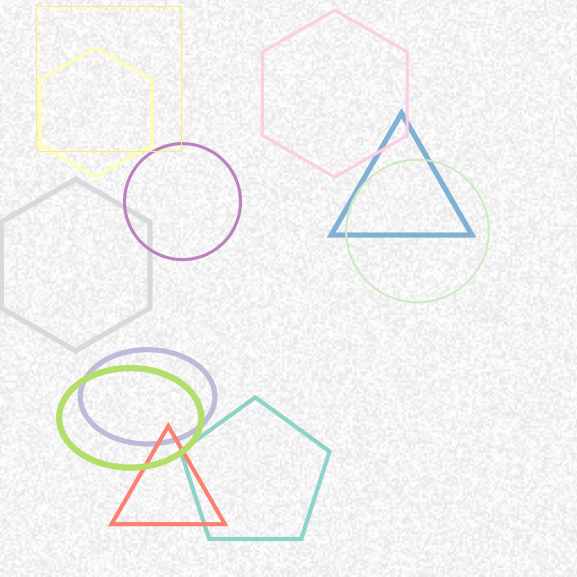[{"shape": "pentagon", "thickness": 2, "radius": 0.68, "center": [0.442, 0.176]}, {"shape": "hexagon", "thickness": 1.5, "radius": 0.56, "center": [0.166, 0.805]}, {"shape": "oval", "thickness": 2.5, "radius": 0.58, "center": [0.256, 0.312]}, {"shape": "triangle", "thickness": 2, "radius": 0.57, "center": [0.291, 0.148]}, {"shape": "triangle", "thickness": 2.5, "radius": 0.7, "center": [0.695, 0.662]}, {"shape": "oval", "thickness": 3, "radius": 0.62, "center": [0.225, 0.276]}, {"shape": "hexagon", "thickness": 1.5, "radius": 0.72, "center": [0.58, 0.837]}, {"shape": "hexagon", "thickness": 2.5, "radius": 0.74, "center": [0.131, 0.54]}, {"shape": "circle", "thickness": 1.5, "radius": 0.5, "center": [0.316, 0.65]}, {"shape": "circle", "thickness": 1, "radius": 0.62, "center": [0.723, 0.599]}, {"shape": "square", "thickness": 0.5, "radius": 0.63, "center": [0.188, 0.863]}]